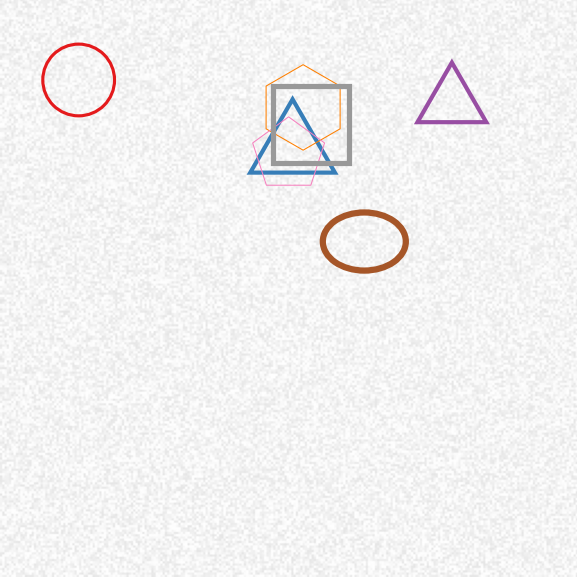[{"shape": "circle", "thickness": 1.5, "radius": 0.31, "center": [0.136, 0.861]}, {"shape": "triangle", "thickness": 2, "radius": 0.42, "center": [0.507, 0.743]}, {"shape": "triangle", "thickness": 2, "radius": 0.34, "center": [0.782, 0.822]}, {"shape": "hexagon", "thickness": 0.5, "radius": 0.37, "center": [0.525, 0.813]}, {"shape": "oval", "thickness": 3, "radius": 0.36, "center": [0.631, 0.581]}, {"shape": "pentagon", "thickness": 0.5, "radius": 0.33, "center": [0.5, 0.731]}, {"shape": "square", "thickness": 2.5, "radius": 0.33, "center": [0.539, 0.784]}]